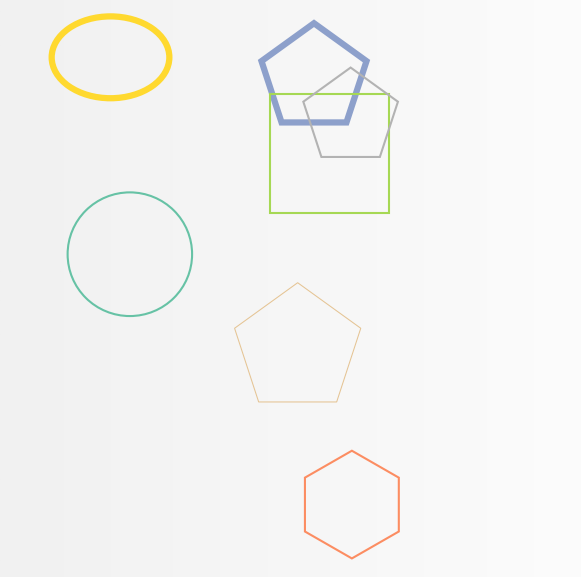[{"shape": "circle", "thickness": 1, "radius": 0.54, "center": [0.223, 0.559]}, {"shape": "hexagon", "thickness": 1, "radius": 0.47, "center": [0.605, 0.125]}, {"shape": "pentagon", "thickness": 3, "radius": 0.47, "center": [0.54, 0.864]}, {"shape": "square", "thickness": 1, "radius": 0.51, "center": [0.567, 0.734]}, {"shape": "oval", "thickness": 3, "radius": 0.51, "center": [0.19, 0.9]}, {"shape": "pentagon", "thickness": 0.5, "radius": 0.57, "center": [0.512, 0.395]}, {"shape": "pentagon", "thickness": 1, "radius": 0.43, "center": [0.603, 0.797]}]